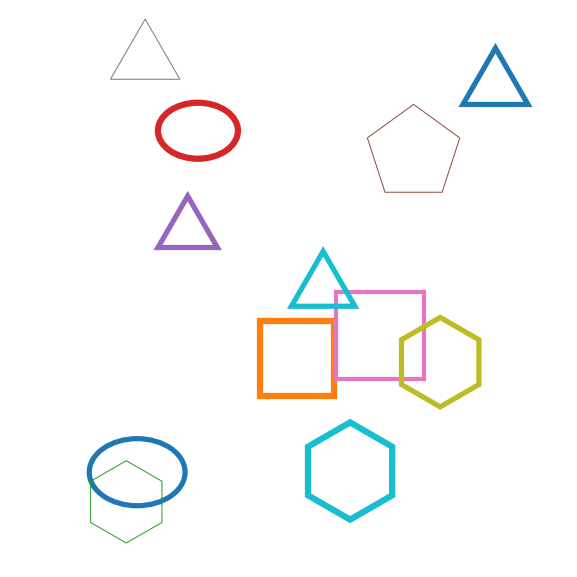[{"shape": "oval", "thickness": 2.5, "radius": 0.41, "center": [0.237, 0.181]}, {"shape": "triangle", "thickness": 2.5, "radius": 0.33, "center": [0.858, 0.851]}, {"shape": "square", "thickness": 3, "radius": 0.32, "center": [0.515, 0.378]}, {"shape": "hexagon", "thickness": 0.5, "radius": 0.36, "center": [0.219, 0.13]}, {"shape": "oval", "thickness": 3, "radius": 0.35, "center": [0.343, 0.773]}, {"shape": "triangle", "thickness": 2.5, "radius": 0.3, "center": [0.325, 0.6]}, {"shape": "pentagon", "thickness": 0.5, "radius": 0.42, "center": [0.716, 0.734]}, {"shape": "square", "thickness": 2, "radius": 0.38, "center": [0.659, 0.418]}, {"shape": "triangle", "thickness": 0.5, "radius": 0.35, "center": [0.251, 0.897]}, {"shape": "hexagon", "thickness": 2.5, "radius": 0.39, "center": [0.762, 0.372]}, {"shape": "hexagon", "thickness": 3, "radius": 0.42, "center": [0.606, 0.184]}, {"shape": "triangle", "thickness": 2.5, "radius": 0.32, "center": [0.56, 0.501]}]